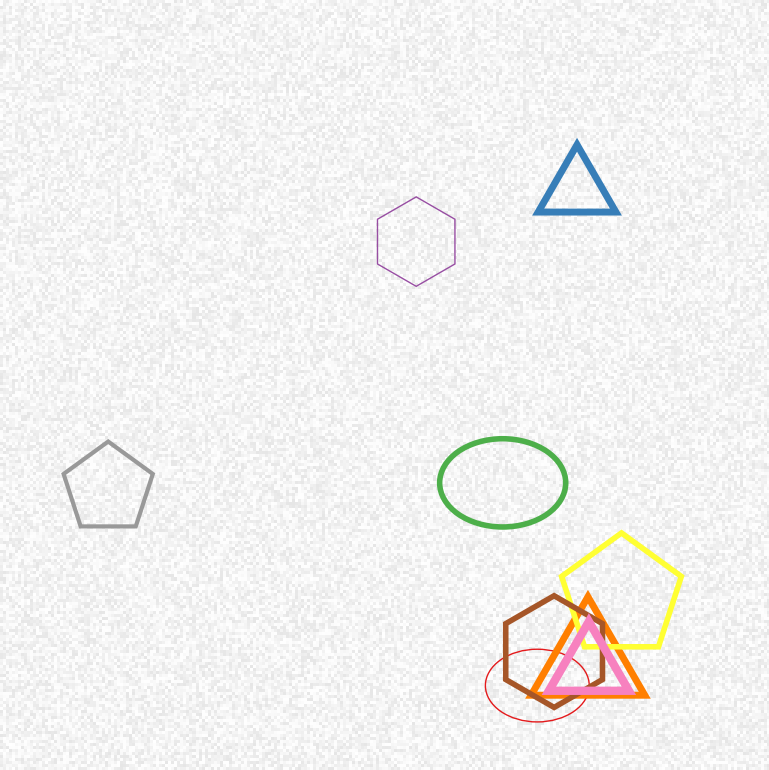[{"shape": "oval", "thickness": 0.5, "radius": 0.34, "center": [0.698, 0.11]}, {"shape": "triangle", "thickness": 2.5, "radius": 0.29, "center": [0.749, 0.754]}, {"shape": "oval", "thickness": 2, "radius": 0.41, "center": [0.653, 0.373]}, {"shape": "hexagon", "thickness": 0.5, "radius": 0.29, "center": [0.541, 0.686]}, {"shape": "triangle", "thickness": 2.5, "radius": 0.43, "center": [0.764, 0.14]}, {"shape": "pentagon", "thickness": 2, "radius": 0.41, "center": [0.807, 0.226]}, {"shape": "hexagon", "thickness": 2, "radius": 0.36, "center": [0.72, 0.154]}, {"shape": "triangle", "thickness": 3, "radius": 0.3, "center": [0.765, 0.133]}, {"shape": "pentagon", "thickness": 1.5, "radius": 0.3, "center": [0.141, 0.366]}]